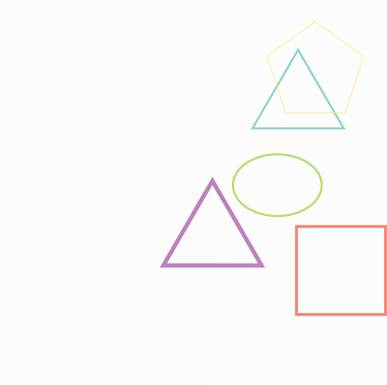[{"shape": "triangle", "thickness": 1.5, "radius": 0.68, "center": [0.769, 0.734]}, {"shape": "square", "thickness": 2, "radius": 0.57, "center": [0.878, 0.298]}, {"shape": "oval", "thickness": 1.5, "radius": 0.57, "center": [0.716, 0.519]}, {"shape": "triangle", "thickness": 3, "radius": 0.73, "center": [0.548, 0.384]}, {"shape": "pentagon", "thickness": 0.5, "radius": 0.65, "center": [0.814, 0.814]}]